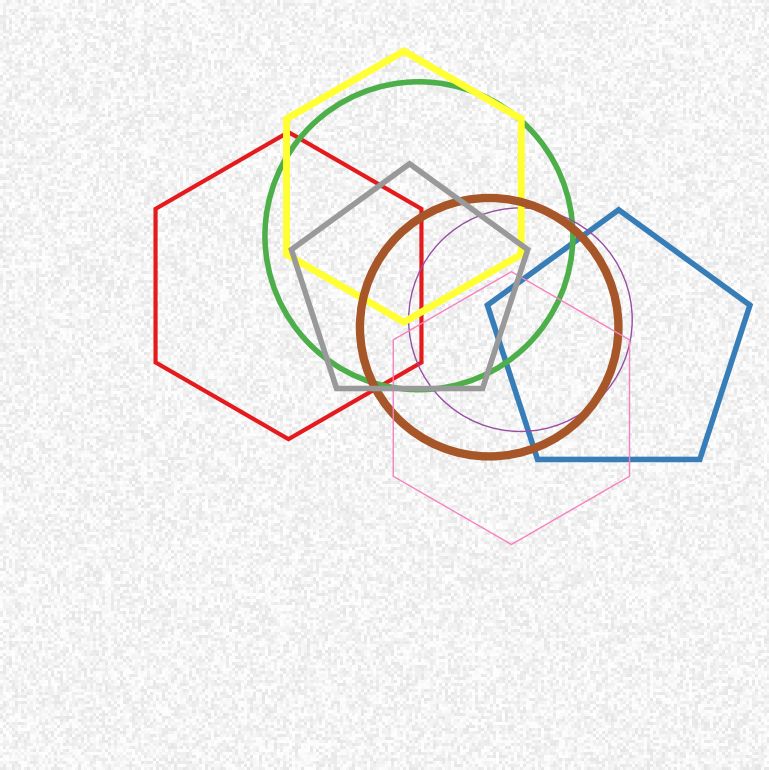[{"shape": "hexagon", "thickness": 1.5, "radius": 1.0, "center": [0.375, 0.629]}, {"shape": "pentagon", "thickness": 2, "radius": 0.9, "center": [0.803, 0.548]}, {"shape": "circle", "thickness": 2, "radius": 1.0, "center": [0.544, 0.694]}, {"shape": "circle", "thickness": 0.5, "radius": 0.73, "center": [0.676, 0.585]}, {"shape": "hexagon", "thickness": 2.5, "radius": 0.88, "center": [0.524, 0.758]}, {"shape": "circle", "thickness": 3, "radius": 0.84, "center": [0.635, 0.575]}, {"shape": "hexagon", "thickness": 0.5, "radius": 0.89, "center": [0.664, 0.47]}, {"shape": "pentagon", "thickness": 2, "radius": 0.81, "center": [0.532, 0.626]}]